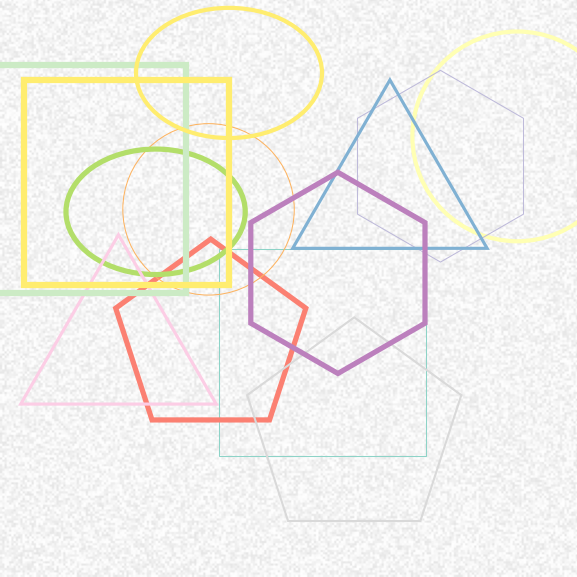[{"shape": "square", "thickness": 0.5, "radius": 0.9, "center": [0.558, 0.389]}, {"shape": "circle", "thickness": 2, "radius": 0.91, "center": [0.896, 0.763]}, {"shape": "hexagon", "thickness": 0.5, "radius": 0.83, "center": [0.763, 0.711]}, {"shape": "pentagon", "thickness": 2.5, "radius": 0.87, "center": [0.365, 0.412]}, {"shape": "triangle", "thickness": 1.5, "radius": 0.97, "center": [0.675, 0.666]}, {"shape": "circle", "thickness": 0.5, "radius": 0.74, "center": [0.361, 0.637]}, {"shape": "oval", "thickness": 2.5, "radius": 0.78, "center": [0.269, 0.632]}, {"shape": "triangle", "thickness": 1.5, "radius": 0.98, "center": [0.205, 0.397]}, {"shape": "pentagon", "thickness": 1, "radius": 0.97, "center": [0.613, 0.255]}, {"shape": "hexagon", "thickness": 2.5, "radius": 0.87, "center": [0.585, 0.527]}, {"shape": "square", "thickness": 3, "radius": 0.99, "center": [0.125, 0.689]}, {"shape": "oval", "thickness": 2, "radius": 0.81, "center": [0.397, 0.873]}, {"shape": "square", "thickness": 3, "radius": 0.89, "center": [0.219, 0.683]}]